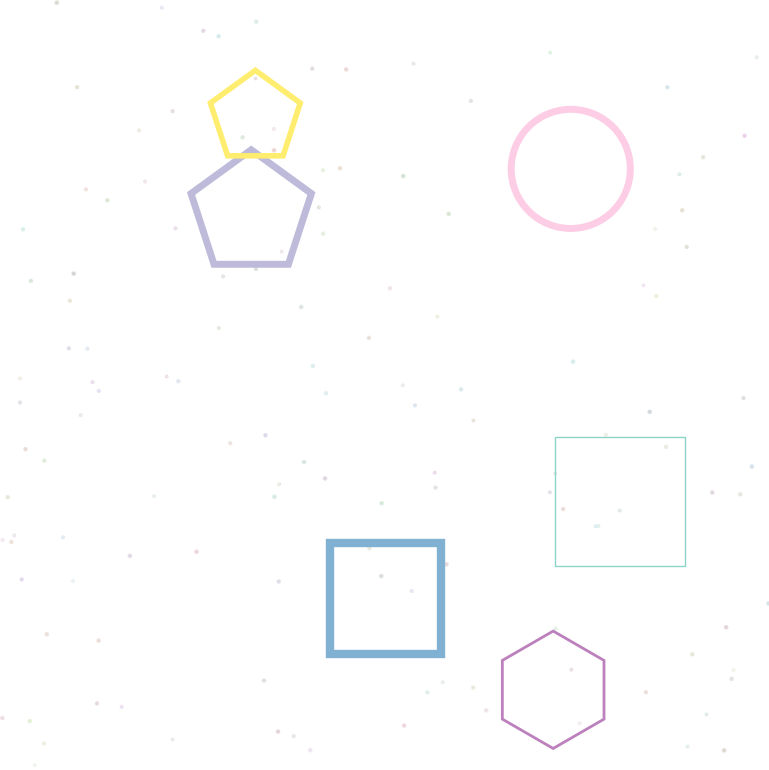[{"shape": "square", "thickness": 0.5, "radius": 0.42, "center": [0.805, 0.348]}, {"shape": "pentagon", "thickness": 2.5, "radius": 0.41, "center": [0.326, 0.723]}, {"shape": "square", "thickness": 3, "radius": 0.36, "center": [0.501, 0.223]}, {"shape": "circle", "thickness": 2.5, "radius": 0.39, "center": [0.741, 0.781]}, {"shape": "hexagon", "thickness": 1, "radius": 0.38, "center": [0.718, 0.104]}, {"shape": "pentagon", "thickness": 2, "radius": 0.31, "center": [0.332, 0.847]}]